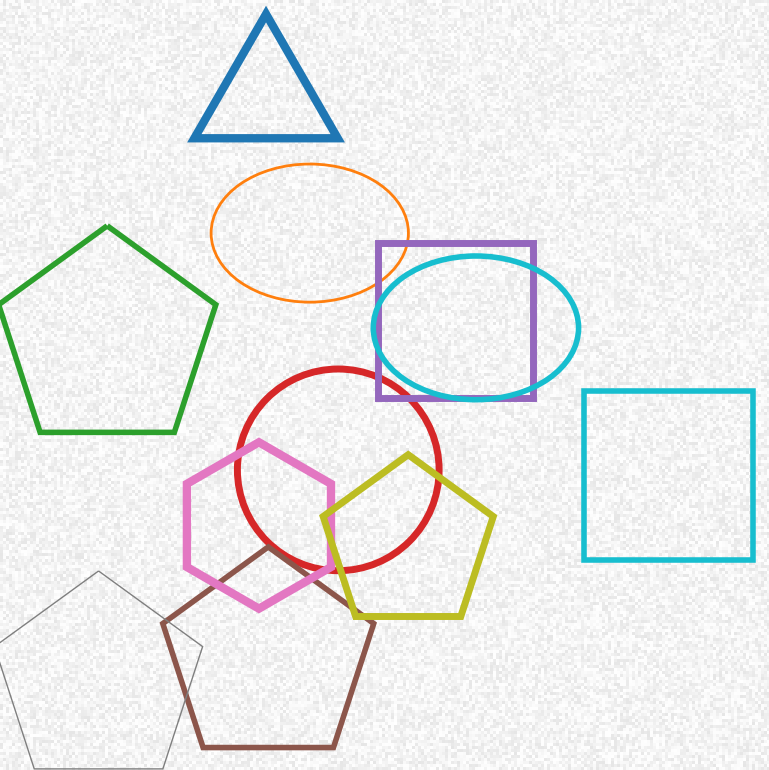[{"shape": "triangle", "thickness": 3, "radius": 0.54, "center": [0.345, 0.874]}, {"shape": "oval", "thickness": 1, "radius": 0.64, "center": [0.402, 0.697]}, {"shape": "pentagon", "thickness": 2, "radius": 0.74, "center": [0.139, 0.558]}, {"shape": "circle", "thickness": 2.5, "radius": 0.65, "center": [0.439, 0.39]}, {"shape": "square", "thickness": 2.5, "radius": 0.5, "center": [0.592, 0.583]}, {"shape": "pentagon", "thickness": 2, "radius": 0.72, "center": [0.348, 0.146]}, {"shape": "hexagon", "thickness": 3, "radius": 0.54, "center": [0.336, 0.318]}, {"shape": "pentagon", "thickness": 0.5, "radius": 0.71, "center": [0.128, 0.116]}, {"shape": "pentagon", "thickness": 2.5, "radius": 0.58, "center": [0.53, 0.293]}, {"shape": "oval", "thickness": 2, "radius": 0.67, "center": [0.618, 0.574]}, {"shape": "square", "thickness": 2, "radius": 0.55, "center": [0.868, 0.383]}]